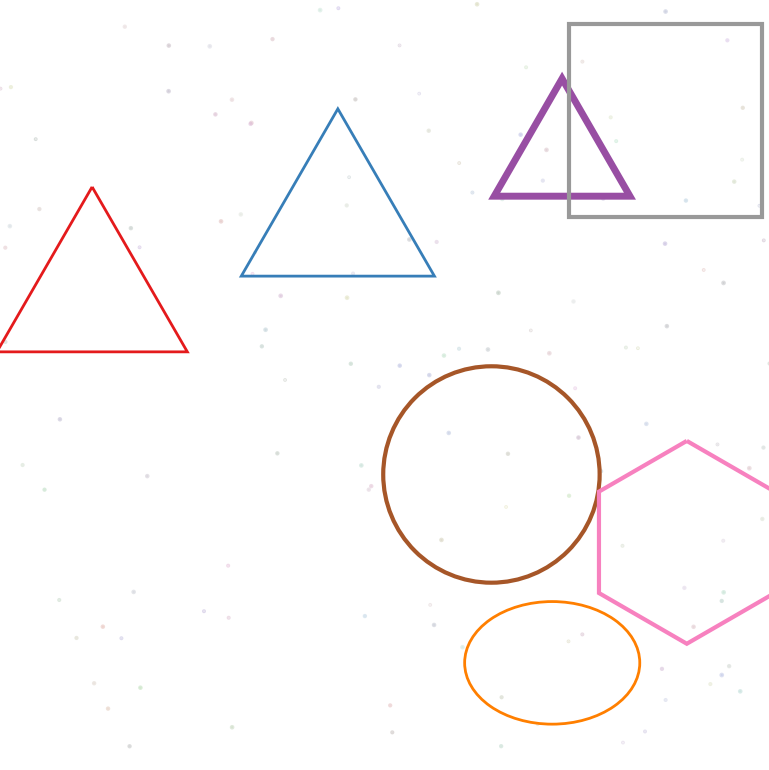[{"shape": "triangle", "thickness": 1, "radius": 0.71, "center": [0.12, 0.614]}, {"shape": "triangle", "thickness": 1, "radius": 0.72, "center": [0.439, 0.714]}, {"shape": "triangle", "thickness": 2.5, "radius": 0.51, "center": [0.73, 0.796]}, {"shape": "oval", "thickness": 1, "radius": 0.57, "center": [0.717, 0.139]}, {"shape": "circle", "thickness": 1.5, "radius": 0.7, "center": [0.638, 0.384]}, {"shape": "hexagon", "thickness": 1.5, "radius": 0.66, "center": [0.892, 0.296]}, {"shape": "square", "thickness": 1.5, "radius": 0.63, "center": [0.864, 0.843]}]